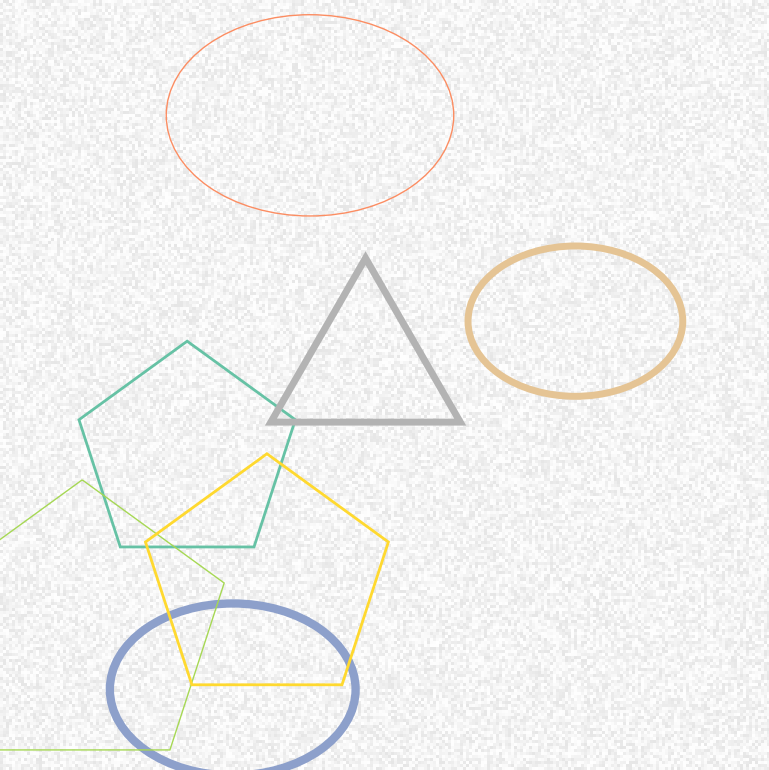[{"shape": "pentagon", "thickness": 1, "radius": 0.74, "center": [0.243, 0.409]}, {"shape": "oval", "thickness": 0.5, "radius": 0.93, "center": [0.403, 0.85]}, {"shape": "oval", "thickness": 3, "radius": 0.8, "center": [0.302, 0.105]}, {"shape": "pentagon", "thickness": 0.5, "radius": 0.97, "center": [0.107, 0.183]}, {"shape": "pentagon", "thickness": 1, "radius": 0.83, "center": [0.347, 0.245]}, {"shape": "oval", "thickness": 2.5, "radius": 0.7, "center": [0.747, 0.583]}, {"shape": "triangle", "thickness": 2.5, "radius": 0.71, "center": [0.475, 0.523]}]